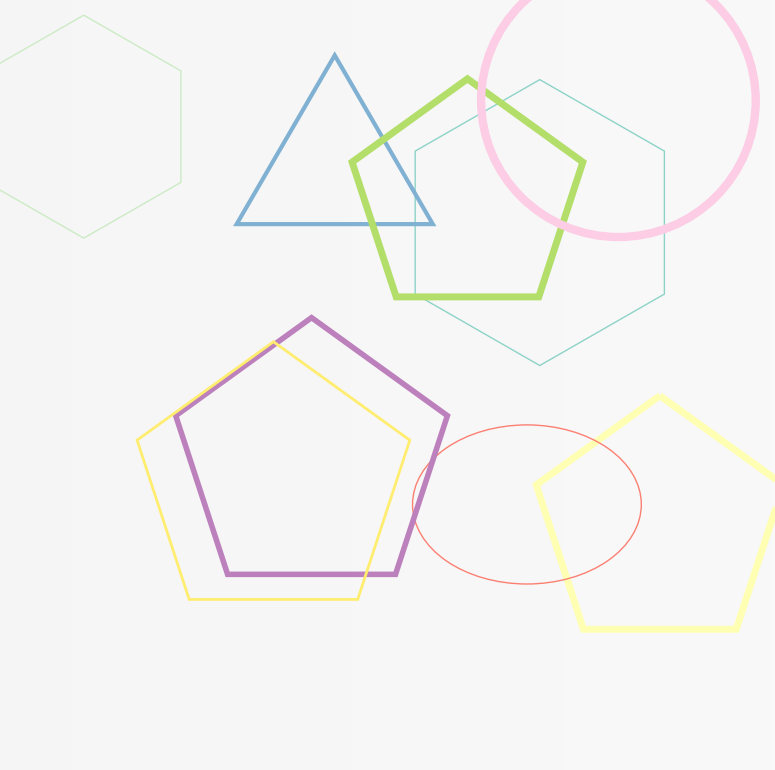[{"shape": "hexagon", "thickness": 0.5, "radius": 0.93, "center": [0.696, 0.711]}, {"shape": "pentagon", "thickness": 2.5, "radius": 0.84, "center": [0.851, 0.318]}, {"shape": "oval", "thickness": 0.5, "radius": 0.74, "center": [0.68, 0.345]}, {"shape": "triangle", "thickness": 1.5, "radius": 0.73, "center": [0.432, 0.782]}, {"shape": "pentagon", "thickness": 2.5, "radius": 0.78, "center": [0.603, 0.741]}, {"shape": "circle", "thickness": 3, "radius": 0.89, "center": [0.798, 0.869]}, {"shape": "pentagon", "thickness": 2, "radius": 0.92, "center": [0.402, 0.403]}, {"shape": "hexagon", "thickness": 0.5, "radius": 0.72, "center": [0.108, 0.836]}, {"shape": "pentagon", "thickness": 1, "radius": 0.93, "center": [0.353, 0.371]}]